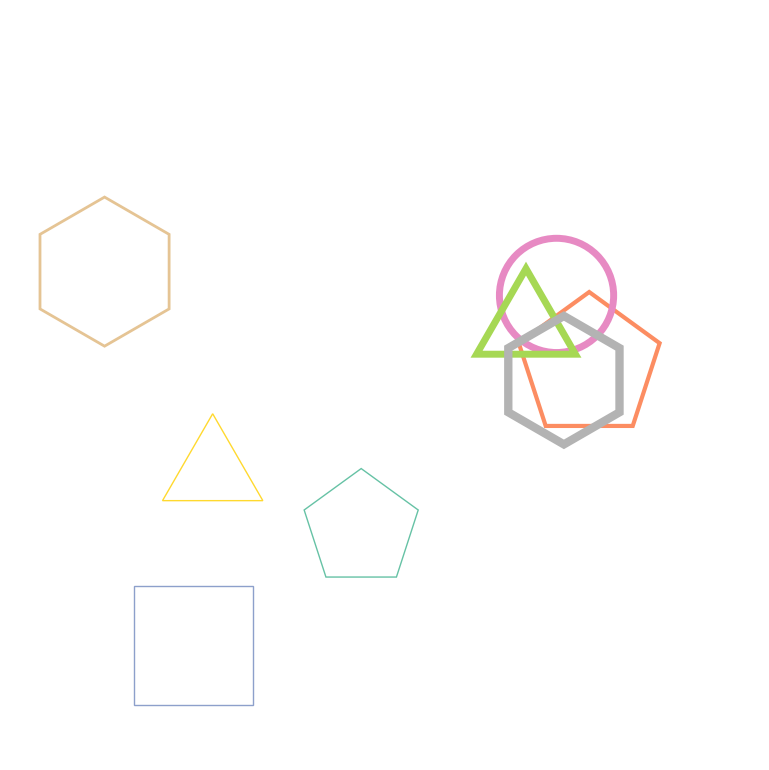[{"shape": "pentagon", "thickness": 0.5, "radius": 0.39, "center": [0.469, 0.314]}, {"shape": "pentagon", "thickness": 1.5, "radius": 0.48, "center": [0.765, 0.525]}, {"shape": "square", "thickness": 0.5, "radius": 0.39, "center": [0.251, 0.161]}, {"shape": "circle", "thickness": 2.5, "radius": 0.37, "center": [0.723, 0.616]}, {"shape": "triangle", "thickness": 2.5, "radius": 0.37, "center": [0.683, 0.577]}, {"shape": "triangle", "thickness": 0.5, "radius": 0.38, "center": [0.276, 0.387]}, {"shape": "hexagon", "thickness": 1, "radius": 0.48, "center": [0.136, 0.647]}, {"shape": "hexagon", "thickness": 3, "radius": 0.42, "center": [0.732, 0.506]}]